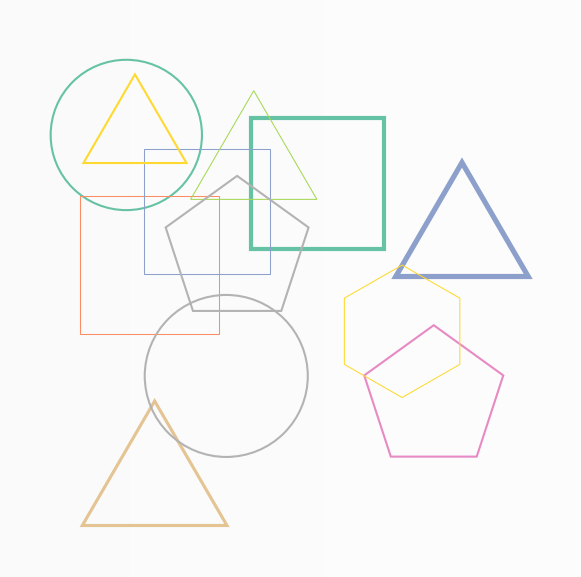[{"shape": "square", "thickness": 2, "radius": 0.57, "center": [0.546, 0.681]}, {"shape": "circle", "thickness": 1, "radius": 0.65, "center": [0.217, 0.765]}, {"shape": "square", "thickness": 0.5, "radius": 0.6, "center": [0.257, 0.541]}, {"shape": "square", "thickness": 0.5, "radius": 0.54, "center": [0.356, 0.633]}, {"shape": "triangle", "thickness": 2.5, "radius": 0.66, "center": [0.795, 0.586]}, {"shape": "pentagon", "thickness": 1, "radius": 0.63, "center": [0.746, 0.31]}, {"shape": "triangle", "thickness": 0.5, "radius": 0.63, "center": [0.437, 0.717]}, {"shape": "hexagon", "thickness": 0.5, "radius": 0.57, "center": [0.692, 0.425]}, {"shape": "triangle", "thickness": 1, "radius": 0.51, "center": [0.232, 0.768]}, {"shape": "triangle", "thickness": 1.5, "radius": 0.72, "center": [0.266, 0.161]}, {"shape": "pentagon", "thickness": 1, "radius": 0.65, "center": [0.408, 0.565]}, {"shape": "circle", "thickness": 1, "radius": 0.7, "center": [0.389, 0.348]}]